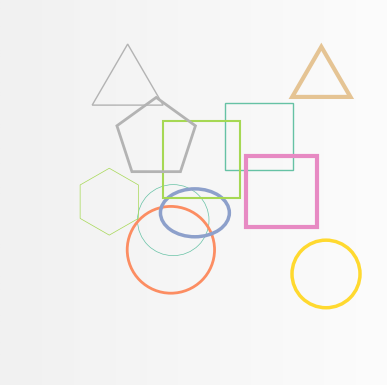[{"shape": "square", "thickness": 1, "radius": 0.43, "center": [0.668, 0.645]}, {"shape": "circle", "thickness": 0.5, "radius": 0.46, "center": [0.447, 0.428]}, {"shape": "circle", "thickness": 2, "radius": 0.56, "center": [0.441, 0.351]}, {"shape": "oval", "thickness": 2.5, "radius": 0.44, "center": [0.503, 0.447]}, {"shape": "square", "thickness": 3, "radius": 0.46, "center": [0.726, 0.503]}, {"shape": "square", "thickness": 1.5, "radius": 0.5, "center": [0.52, 0.585]}, {"shape": "hexagon", "thickness": 0.5, "radius": 0.43, "center": [0.282, 0.476]}, {"shape": "circle", "thickness": 2.5, "radius": 0.44, "center": [0.841, 0.288]}, {"shape": "triangle", "thickness": 3, "radius": 0.43, "center": [0.829, 0.792]}, {"shape": "pentagon", "thickness": 2, "radius": 0.53, "center": [0.403, 0.64]}, {"shape": "triangle", "thickness": 1, "radius": 0.53, "center": [0.329, 0.78]}]